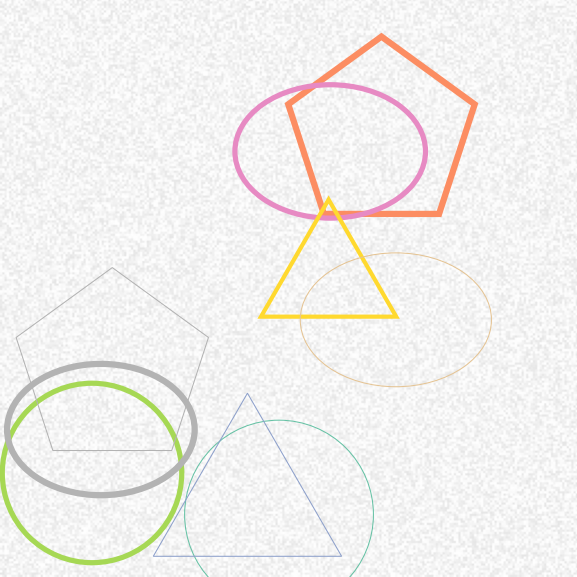[{"shape": "circle", "thickness": 0.5, "radius": 0.82, "center": [0.483, 0.108]}, {"shape": "pentagon", "thickness": 3, "radius": 0.85, "center": [0.661, 0.766]}, {"shape": "triangle", "thickness": 0.5, "radius": 0.94, "center": [0.428, 0.13]}, {"shape": "oval", "thickness": 2.5, "radius": 0.83, "center": [0.572, 0.737]}, {"shape": "circle", "thickness": 2.5, "radius": 0.78, "center": [0.159, 0.18]}, {"shape": "triangle", "thickness": 2, "radius": 0.68, "center": [0.569, 0.518]}, {"shape": "oval", "thickness": 0.5, "radius": 0.83, "center": [0.685, 0.445]}, {"shape": "oval", "thickness": 3, "radius": 0.81, "center": [0.175, 0.255]}, {"shape": "pentagon", "thickness": 0.5, "radius": 0.88, "center": [0.194, 0.361]}]